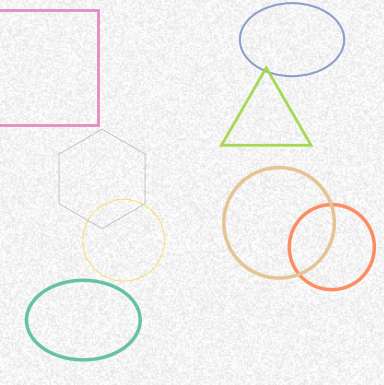[{"shape": "oval", "thickness": 2.5, "radius": 0.74, "center": [0.216, 0.169]}, {"shape": "circle", "thickness": 2.5, "radius": 0.55, "center": [0.862, 0.358]}, {"shape": "oval", "thickness": 1.5, "radius": 0.68, "center": [0.758, 0.897]}, {"shape": "square", "thickness": 2, "radius": 0.75, "center": [0.104, 0.824]}, {"shape": "triangle", "thickness": 2, "radius": 0.67, "center": [0.692, 0.69]}, {"shape": "circle", "thickness": 0.5, "radius": 0.53, "center": [0.321, 0.376]}, {"shape": "circle", "thickness": 2.5, "radius": 0.72, "center": [0.725, 0.421]}, {"shape": "hexagon", "thickness": 0.5, "radius": 0.65, "center": [0.265, 0.535]}]